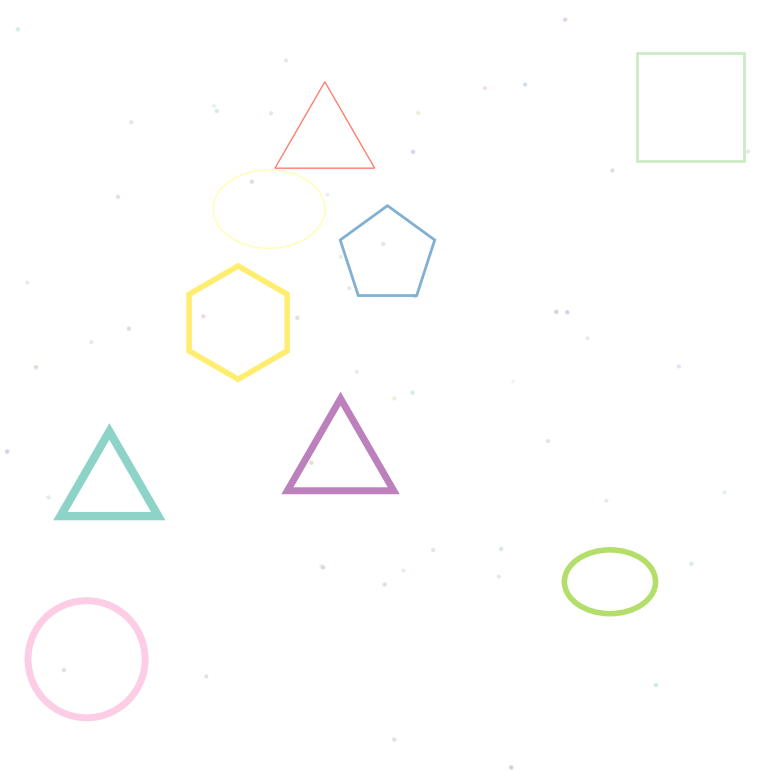[{"shape": "triangle", "thickness": 3, "radius": 0.37, "center": [0.142, 0.366]}, {"shape": "oval", "thickness": 0.5, "radius": 0.36, "center": [0.35, 0.728]}, {"shape": "triangle", "thickness": 0.5, "radius": 0.37, "center": [0.422, 0.819]}, {"shape": "pentagon", "thickness": 1, "radius": 0.32, "center": [0.503, 0.668]}, {"shape": "oval", "thickness": 2, "radius": 0.3, "center": [0.792, 0.244]}, {"shape": "circle", "thickness": 2.5, "radius": 0.38, "center": [0.112, 0.144]}, {"shape": "triangle", "thickness": 2.5, "radius": 0.4, "center": [0.442, 0.403]}, {"shape": "square", "thickness": 1, "radius": 0.35, "center": [0.897, 0.861]}, {"shape": "hexagon", "thickness": 2, "radius": 0.37, "center": [0.309, 0.581]}]